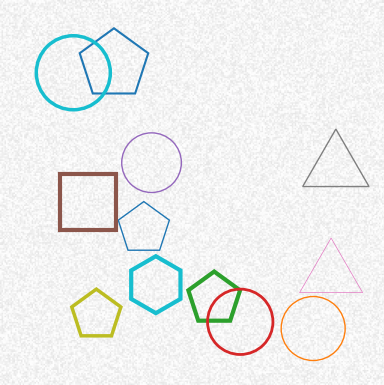[{"shape": "pentagon", "thickness": 1, "radius": 0.35, "center": [0.374, 0.407]}, {"shape": "pentagon", "thickness": 1.5, "radius": 0.47, "center": [0.296, 0.833]}, {"shape": "circle", "thickness": 1, "radius": 0.42, "center": [0.813, 0.147]}, {"shape": "pentagon", "thickness": 3, "radius": 0.35, "center": [0.556, 0.224]}, {"shape": "circle", "thickness": 2, "radius": 0.42, "center": [0.624, 0.164]}, {"shape": "circle", "thickness": 1, "radius": 0.39, "center": [0.394, 0.577]}, {"shape": "square", "thickness": 3, "radius": 0.36, "center": [0.228, 0.475]}, {"shape": "triangle", "thickness": 0.5, "radius": 0.47, "center": [0.86, 0.287]}, {"shape": "triangle", "thickness": 1, "radius": 0.5, "center": [0.872, 0.565]}, {"shape": "pentagon", "thickness": 2.5, "radius": 0.34, "center": [0.25, 0.182]}, {"shape": "hexagon", "thickness": 3, "radius": 0.37, "center": [0.405, 0.261]}, {"shape": "circle", "thickness": 2.5, "radius": 0.48, "center": [0.19, 0.811]}]